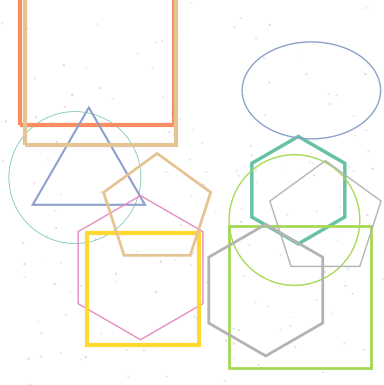[{"shape": "circle", "thickness": 0.5, "radius": 0.86, "center": [0.195, 0.539]}, {"shape": "hexagon", "thickness": 2.5, "radius": 0.7, "center": [0.775, 0.506]}, {"shape": "square", "thickness": 3, "radius": 1.0, "center": [0.253, 0.875]}, {"shape": "oval", "thickness": 1, "radius": 0.9, "center": [0.809, 0.765]}, {"shape": "triangle", "thickness": 1.5, "radius": 0.84, "center": [0.231, 0.552]}, {"shape": "hexagon", "thickness": 1, "radius": 0.94, "center": [0.365, 0.305]}, {"shape": "circle", "thickness": 1, "radius": 0.85, "center": [0.765, 0.428]}, {"shape": "square", "thickness": 2, "radius": 0.92, "center": [0.778, 0.229]}, {"shape": "square", "thickness": 3, "radius": 0.73, "center": [0.371, 0.249]}, {"shape": "square", "thickness": 3, "radius": 0.98, "center": [0.261, 0.819]}, {"shape": "pentagon", "thickness": 2, "radius": 0.73, "center": [0.408, 0.455]}, {"shape": "hexagon", "thickness": 2, "radius": 0.85, "center": [0.69, 0.246]}, {"shape": "pentagon", "thickness": 1, "radius": 0.76, "center": [0.845, 0.431]}]